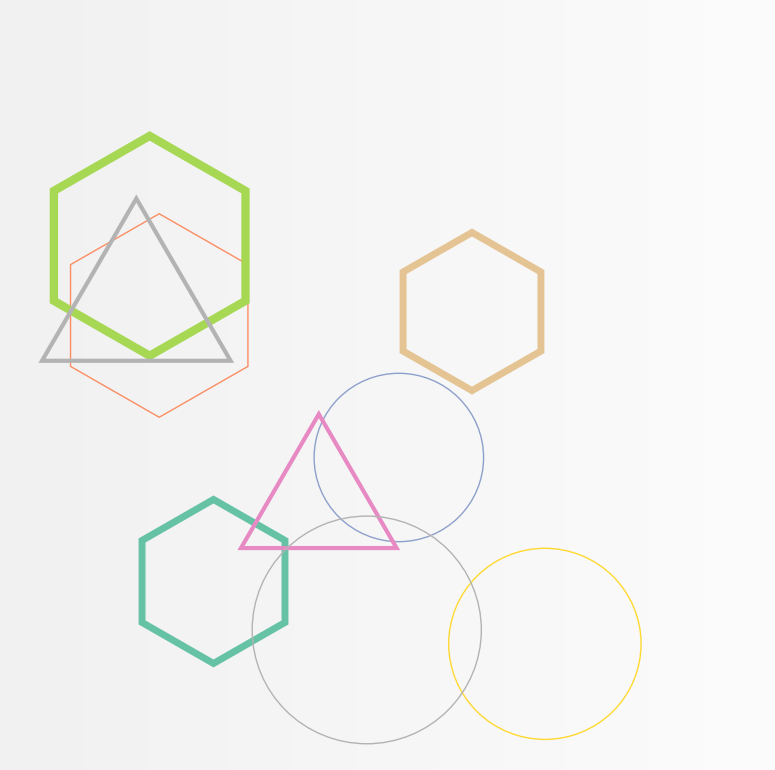[{"shape": "hexagon", "thickness": 2.5, "radius": 0.53, "center": [0.276, 0.245]}, {"shape": "hexagon", "thickness": 0.5, "radius": 0.66, "center": [0.205, 0.59]}, {"shape": "circle", "thickness": 0.5, "radius": 0.55, "center": [0.515, 0.406]}, {"shape": "triangle", "thickness": 1.5, "radius": 0.58, "center": [0.411, 0.346]}, {"shape": "hexagon", "thickness": 3, "radius": 0.71, "center": [0.193, 0.681]}, {"shape": "circle", "thickness": 0.5, "radius": 0.62, "center": [0.703, 0.164]}, {"shape": "hexagon", "thickness": 2.5, "radius": 0.51, "center": [0.609, 0.595]}, {"shape": "triangle", "thickness": 1.5, "radius": 0.7, "center": [0.176, 0.602]}, {"shape": "circle", "thickness": 0.5, "radius": 0.74, "center": [0.473, 0.182]}]